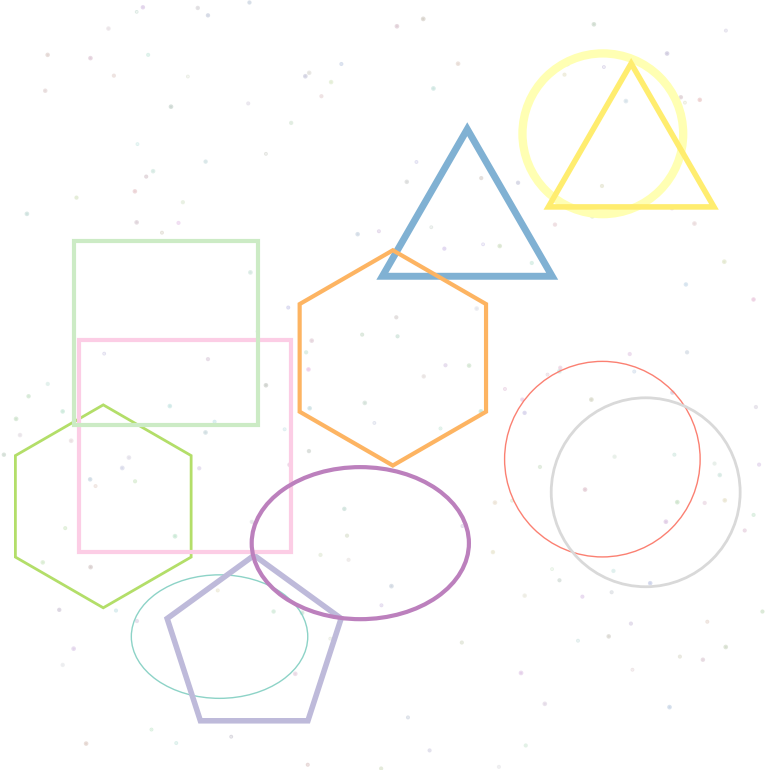[{"shape": "oval", "thickness": 0.5, "radius": 0.57, "center": [0.285, 0.173]}, {"shape": "circle", "thickness": 3, "radius": 0.52, "center": [0.783, 0.826]}, {"shape": "pentagon", "thickness": 2, "radius": 0.59, "center": [0.33, 0.16]}, {"shape": "circle", "thickness": 0.5, "radius": 0.63, "center": [0.782, 0.404]}, {"shape": "triangle", "thickness": 2.5, "radius": 0.64, "center": [0.607, 0.705]}, {"shape": "hexagon", "thickness": 1.5, "radius": 0.7, "center": [0.51, 0.535]}, {"shape": "hexagon", "thickness": 1, "radius": 0.66, "center": [0.134, 0.342]}, {"shape": "square", "thickness": 1.5, "radius": 0.69, "center": [0.24, 0.421]}, {"shape": "circle", "thickness": 1, "radius": 0.61, "center": [0.839, 0.361]}, {"shape": "oval", "thickness": 1.5, "radius": 0.71, "center": [0.468, 0.295]}, {"shape": "square", "thickness": 1.5, "radius": 0.6, "center": [0.216, 0.567]}, {"shape": "triangle", "thickness": 2, "radius": 0.62, "center": [0.82, 0.793]}]